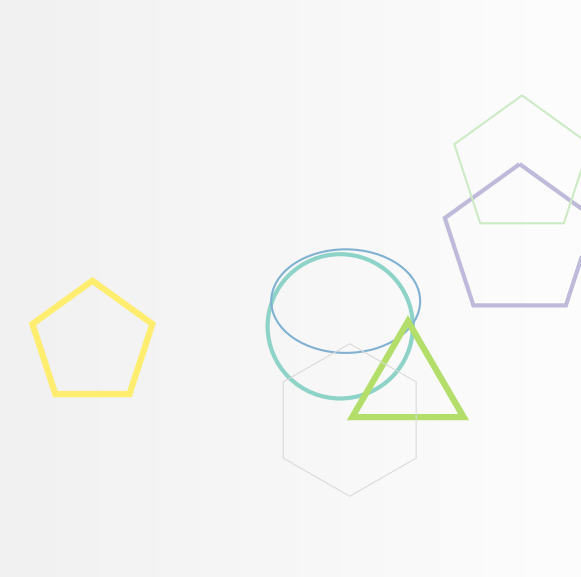[{"shape": "circle", "thickness": 2, "radius": 0.62, "center": [0.585, 0.434]}, {"shape": "pentagon", "thickness": 2, "radius": 0.68, "center": [0.894, 0.58]}, {"shape": "oval", "thickness": 1, "radius": 0.64, "center": [0.595, 0.478]}, {"shape": "triangle", "thickness": 3, "radius": 0.55, "center": [0.702, 0.332]}, {"shape": "hexagon", "thickness": 0.5, "radius": 0.66, "center": [0.602, 0.272]}, {"shape": "pentagon", "thickness": 1, "radius": 0.61, "center": [0.898, 0.712]}, {"shape": "pentagon", "thickness": 3, "radius": 0.54, "center": [0.159, 0.405]}]